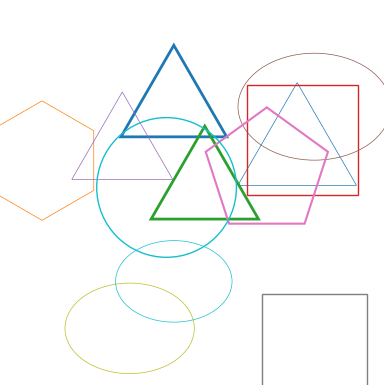[{"shape": "triangle", "thickness": 0.5, "radius": 0.89, "center": [0.772, 0.607]}, {"shape": "triangle", "thickness": 2, "radius": 0.79, "center": [0.451, 0.724]}, {"shape": "hexagon", "thickness": 0.5, "radius": 0.78, "center": [0.109, 0.583]}, {"shape": "triangle", "thickness": 2, "radius": 0.8, "center": [0.532, 0.511]}, {"shape": "square", "thickness": 1, "radius": 0.72, "center": [0.785, 0.637]}, {"shape": "triangle", "thickness": 0.5, "radius": 0.76, "center": [0.318, 0.61]}, {"shape": "oval", "thickness": 0.5, "radius": 0.99, "center": [0.817, 0.723]}, {"shape": "pentagon", "thickness": 1.5, "radius": 0.83, "center": [0.693, 0.554]}, {"shape": "square", "thickness": 1, "radius": 0.68, "center": [0.817, 0.101]}, {"shape": "oval", "thickness": 0.5, "radius": 0.84, "center": [0.337, 0.147]}, {"shape": "oval", "thickness": 0.5, "radius": 0.76, "center": [0.451, 0.269]}, {"shape": "circle", "thickness": 1, "radius": 0.91, "center": [0.433, 0.513]}]